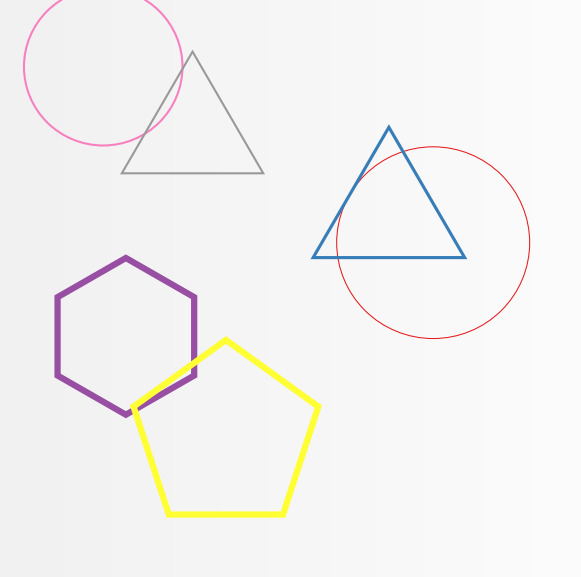[{"shape": "circle", "thickness": 0.5, "radius": 0.83, "center": [0.745, 0.579]}, {"shape": "triangle", "thickness": 1.5, "radius": 0.75, "center": [0.669, 0.628]}, {"shape": "hexagon", "thickness": 3, "radius": 0.68, "center": [0.217, 0.417]}, {"shape": "pentagon", "thickness": 3, "radius": 0.84, "center": [0.389, 0.243]}, {"shape": "circle", "thickness": 1, "radius": 0.68, "center": [0.178, 0.884]}, {"shape": "triangle", "thickness": 1, "radius": 0.7, "center": [0.331, 0.769]}]